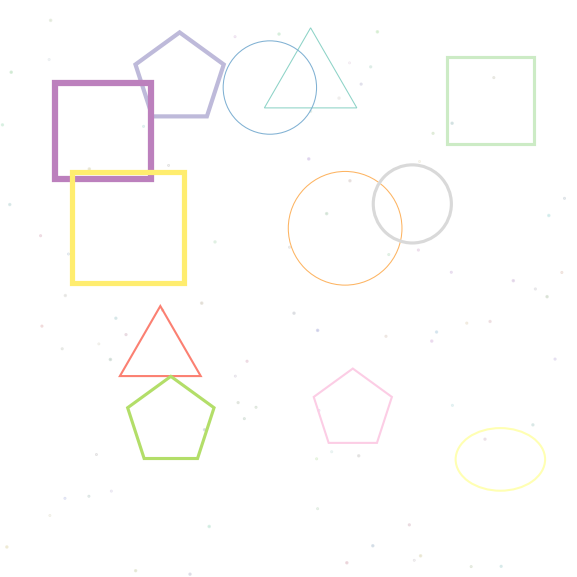[{"shape": "triangle", "thickness": 0.5, "radius": 0.46, "center": [0.538, 0.859]}, {"shape": "oval", "thickness": 1, "radius": 0.39, "center": [0.866, 0.204]}, {"shape": "pentagon", "thickness": 2, "radius": 0.4, "center": [0.311, 0.863]}, {"shape": "triangle", "thickness": 1, "radius": 0.4, "center": [0.278, 0.388]}, {"shape": "circle", "thickness": 0.5, "radius": 0.4, "center": [0.467, 0.848]}, {"shape": "circle", "thickness": 0.5, "radius": 0.49, "center": [0.598, 0.604]}, {"shape": "pentagon", "thickness": 1.5, "radius": 0.39, "center": [0.296, 0.269]}, {"shape": "pentagon", "thickness": 1, "radius": 0.36, "center": [0.611, 0.29]}, {"shape": "circle", "thickness": 1.5, "radius": 0.34, "center": [0.714, 0.646]}, {"shape": "square", "thickness": 3, "radius": 0.42, "center": [0.178, 0.773]}, {"shape": "square", "thickness": 1.5, "radius": 0.38, "center": [0.85, 0.826]}, {"shape": "square", "thickness": 2.5, "radius": 0.48, "center": [0.222, 0.605]}]